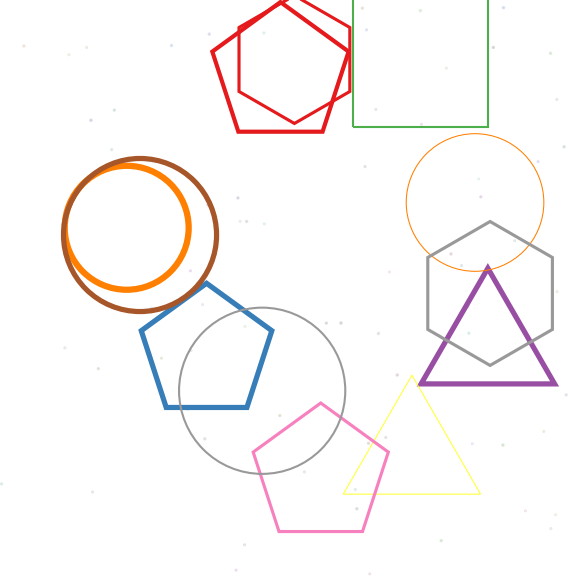[{"shape": "hexagon", "thickness": 1.5, "radius": 0.55, "center": [0.51, 0.896]}, {"shape": "pentagon", "thickness": 2, "radius": 0.62, "center": [0.486, 0.871]}, {"shape": "pentagon", "thickness": 2.5, "radius": 0.59, "center": [0.358, 0.39]}, {"shape": "square", "thickness": 1, "radius": 0.58, "center": [0.728, 0.897]}, {"shape": "triangle", "thickness": 2.5, "radius": 0.67, "center": [0.845, 0.401]}, {"shape": "circle", "thickness": 0.5, "radius": 0.6, "center": [0.823, 0.648]}, {"shape": "circle", "thickness": 3, "radius": 0.54, "center": [0.219, 0.605]}, {"shape": "triangle", "thickness": 0.5, "radius": 0.69, "center": [0.713, 0.212]}, {"shape": "circle", "thickness": 2.5, "radius": 0.66, "center": [0.242, 0.592]}, {"shape": "pentagon", "thickness": 1.5, "radius": 0.62, "center": [0.555, 0.178]}, {"shape": "circle", "thickness": 1, "radius": 0.72, "center": [0.454, 0.322]}, {"shape": "hexagon", "thickness": 1.5, "radius": 0.62, "center": [0.849, 0.491]}]